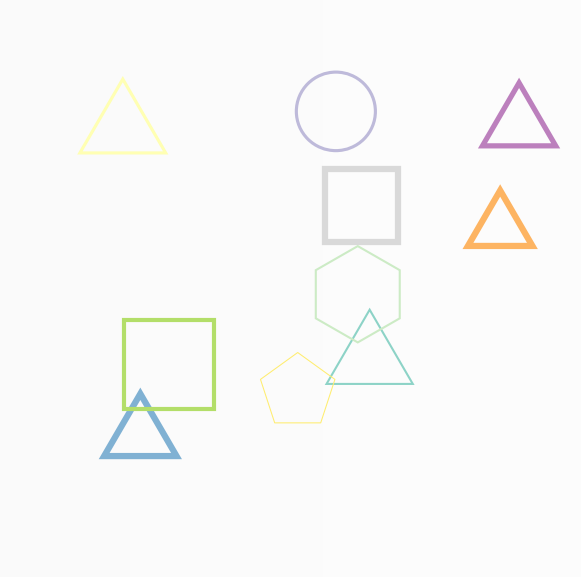[{"shape": "triangle", "thickness": 1, "radius": 0.43, "center": [0.636, 0.377]}, {"shape": "triangle", "thickness": 1.5, "radius": 0.43, "center": [0.211, 0.777]}, {"shape": "circle", "thickness": 1.5, "radius": 0.34, "center": [0.578, 0.806]}, {"shape": "triangle", "thickness": 3, "radius": 0.36, "center": [0.241, 0.245]}, {"shape": "triangle", "thickness": 3, "radius": 0.32, "center": [0.861, 0.605]}, {"shape": "square", "thickness": 2, "radius": 0.39, "center": [0.29, 0.368]}, {"shape": "square", "thickness": 3, "radius": 0.31, "center": [0.622, 0.644]}, {"shape": "triangle", "thickness": 2.5, "radius": 0.36, "center": [0.893, 0.783]}, {"shape": "hexagon", "thickness": 1, "radius": 0.42, "center": [0.616, 0.49]}, {"shape": "pentagon", "thickness": 0.5, "radius": 0.34, "center": [0.512, 0.321]}]